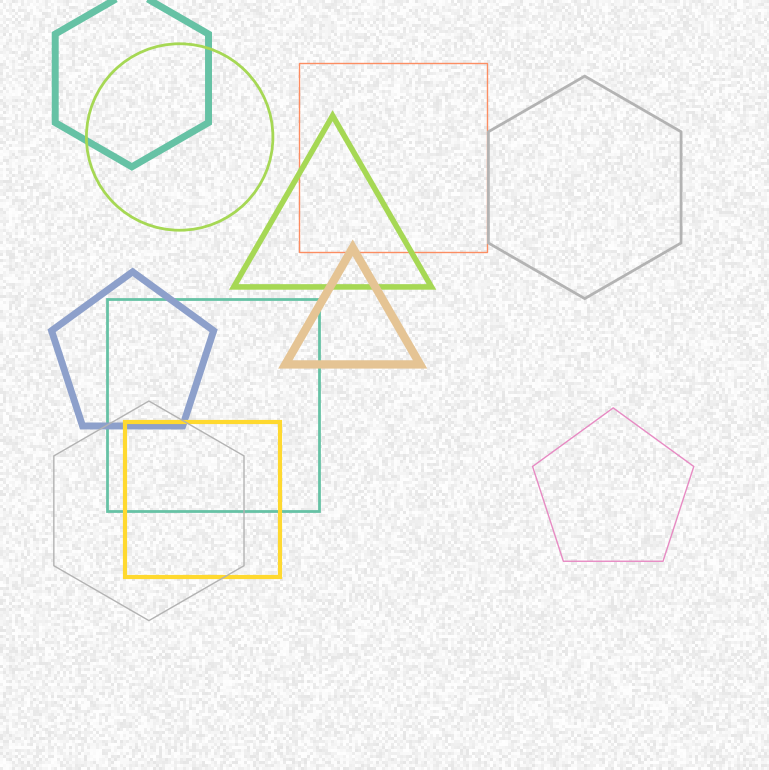[{"shape": "square", "thickness": 1, "radius": 0.69, "center": [0.277, 0.474]}, {"shape": "hexagon", "thickness": 2.5, "radius": 0.57, "center": [0.171, 0.898]}, {"shape": "square", "thickness": 0.5, "radius": 0.61, "center": [0.51, 0.795]}, {"shape": "pentagon", "thickness": 2.5, "radius": 0.55, "center": [0.172, 0.536]}, {"shape": "pentagon", "thickness": 0.5, "radius": 0.55, "center": [0.796, 0.36]}, {"shape": "triangle", "thickness": 2, "radius": 0.74, "center": [0.432, 0.701]}, {"shape": "circle", "thickness": 1, "radius": 0.61, "center": [0.233, 0.822]}, {"shape": "square", "thickness": 1.5, "radius": 0.5, "center": [0.263, 0.352]}, {"shape": "triangle", "thickness": 3, "radius": 0.51, "center": [0.458, 0.577]}, {"shape": "hexagon", "thickness": 0.5, "radius": 0.71, "center": [0.193, 0.337]}, {"shape": "hexagon", "thickness": 1, "radius": 0.72, "center": [0.759, 0.757]}]